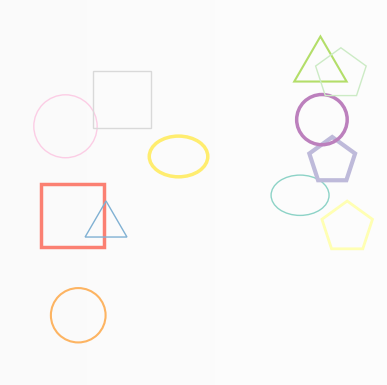[{"shape": "oval", "thickness": 1, "radius": 0.37, "center": [0.774, 0.493]}, {"shape": "pentagon", "thickness": 2, "radius": 0.34, "center": [0.896, 0.409]}, {"shape": "pentagon", "thickness": 3, "radius": 0.31, "center": [0.857, 0.582]}, {"shape": "square", "thickness": 2.5, "radius": 0.41, "center": [0.188, 0.44]}, {"shape": "triangle", "thickness": 1, "radius": 0.31, "center": [0.274, 0.416]}, {"shape": "circle", "thickness": 1.5, "radius": 0.35, "center": [0.202, 0.181]}, {"shape": "triangle", "thickness": 1.5, "radius": 0.39, "center": [0.827, 0.827]}, {"shape": "circle", "thickness": 1, "radius": 0.41, "center": [0.169, 0.672]}, {"shape": "square", "thickness": 1, "radius": 0.37, "center": [0.316, 0.742]}, {"shape": "circle", "thickness": 2.5, "radius": 0.33, "center": [0.831, 0.689]}, {"shape": "pentagon", "thickness": 1, "radius": 0.34, "center": [0.88, 0.807]}, {"shape": "oval", "thickness": 2.5, "radius": 0.38, "center": [0.461, 0.594]}]